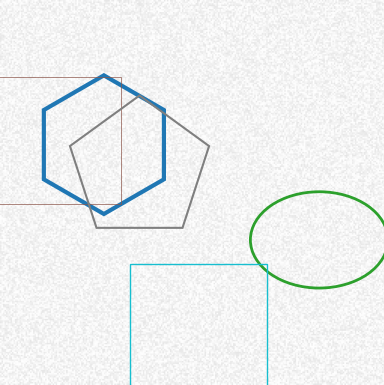[{"shape": "hexagon", "thickness": 3, "radius": 0.9, "center": [0.27, 0.624]}, {"shape": "oval", "thickness": 2, "radius": 0.89, "center": [0.829, 0.377]}, {"shape": "square", "thickness": 0.5, "radius": 0.83, "center": [0.148, 0.635]}, {"shape": "pentagon", "thickness": 1.5, "radius": 0.95, "center": [0.362, 0.562]}, {"shape": "square", "thickness": 1, "radius": 0.9, "center": [0.515, 0.135]}]